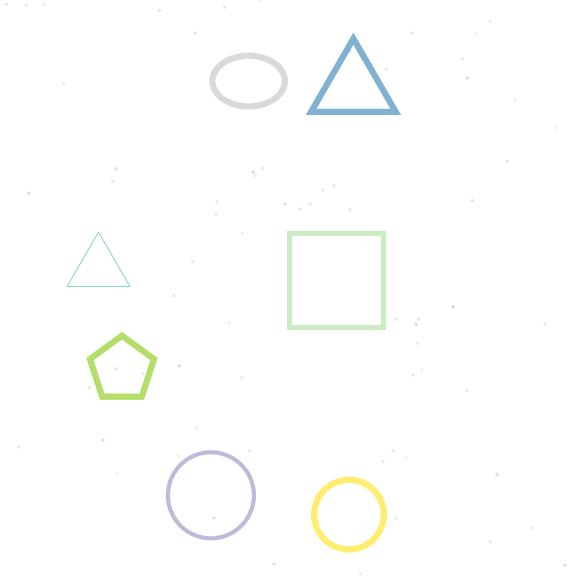[{"shape": "triangle", "thickness": 0.5, "radius": 0.31, "center": [0.171, 0.534]}, {"shape": "circle", "thickness": 2, "radius": 0.37, "center": [0.365, 0.141]}, {"shape": "triangle", "thickness": 3, "radius": 0.42, "center": [0.612, 0.848]}, {"shape": "pentagon", "thickness": 3, "radius": 0.29, "center": [0.211, 0.359]}, {"shape": "oval", "thickness": 3, "radius": 0.31, "center": [0.431, 0.859]}, {"shape": "square", "thickness": 2.5, "radius": 0.41, "center": [0.582, 0.514]}, {"shape": "circle", "thickness": 3, "radius": 0.3, "center": [0.604, 0.108]}]